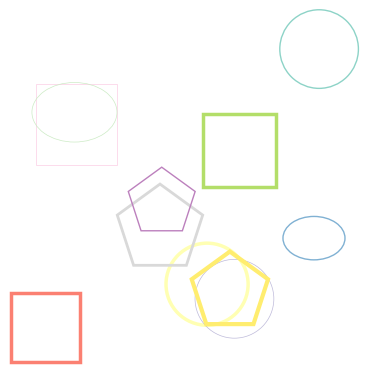[{"shape": "circle", "thickness": 1, "radius": 0.51, "center": [0.829, 0.873]}, {"shape": "circle", "thickness": 2.5, "radius": 0.53, "center": [0.538, 0.262]}, {"shape": "circle", "thickness": 0.5, "radius": 0.51, "center": [0.609, 0.224]}, {"shape": "square", "thickness": 2.5, "radius": 0.45, "center": [0.118, 0.149]}, {"shape": "oval", "thickness": 1, "radius": 0.4, "center": [0.816, 0.381]}, {"shape": "square", "thickness": 2.5, "radius": 0.48, "center": [0.622, 0.609]}, {"shape": "square", "thickness": 0.5, "radius": 0.52, "center": [0.199, 0.676]}, {"shape": "pentagon", "thickness": 2, "radius": 0.58, "center": [0.416, 0.405]}, {"shape": "pentagon", "thickness": 1, "radius": 0.46, "center": [0.42, 0.474]}, {"shape": "oval", "thickness": 0.5, "radius": 0.55, "center": [0.193, 0.708]}, {"shape": "pentagon", "thickness": 3, "radius": 0.52, "center": [0.597, 0.242]}]